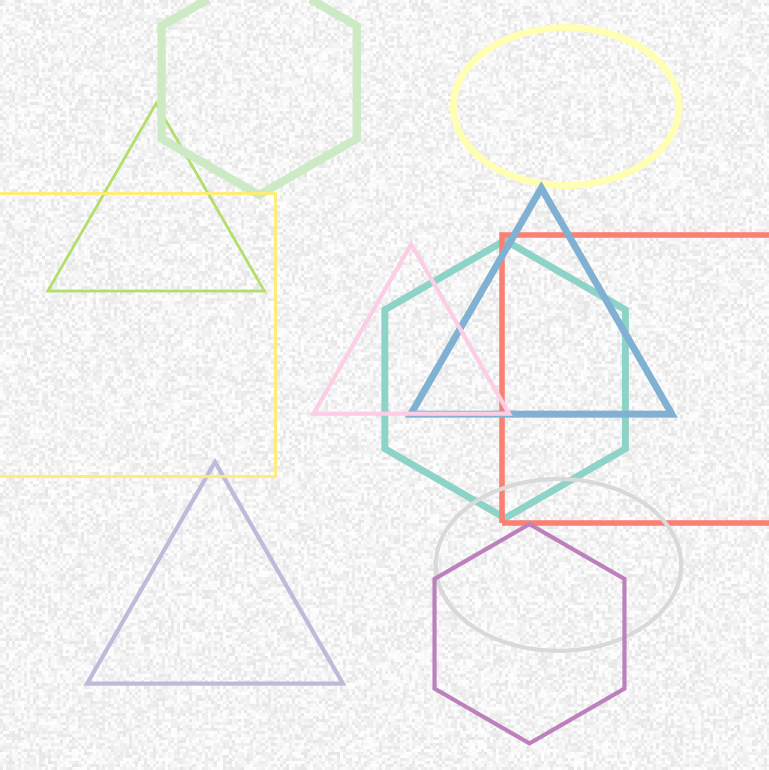[{"shape": "hexagon", "thickness": 2.5, "radius": 0.9, "center": [0.656, 0.507]}, {"shape": "oval", "thickness": 2.5, "radius": 0.73, "center": [0.735, 0.862]}, {"shape": "triangle", "thickness": 1.5, "radius": 0.96, "center": [0.279, 0.208]}, {"shape": "square", "thickness": 2, "radius": 0.93, "center": [0.839, 0.508]}, {"shape": "triangle", "thickness": 2.5, "radius": 0.98, "center": [0.703, 0.56]}, {"shape": "triangle", "thickness": 1, "radius": 0.81, "center": [0.203, 0.703]}, {"shape": "triangle", "thickness": 1.5, "radius": 0.73, "center": [0.534, 0.536]}, {"shape": "oval", "thickness": 1.5, "radius": 0.8, "center": [0.725, 0.266]}, {"shape": "hexagon", "thickness": 1.5, "radius": 0.71, "center": [0.688, 0.177]}, {"shape": "hexagon", "thickness": 3, "radius": 0.73, "center": [0.337, 0.893]}, {"shape": "square", "thickness": 1, "radius": 0.92, "center": [0.174, 0.565]}]